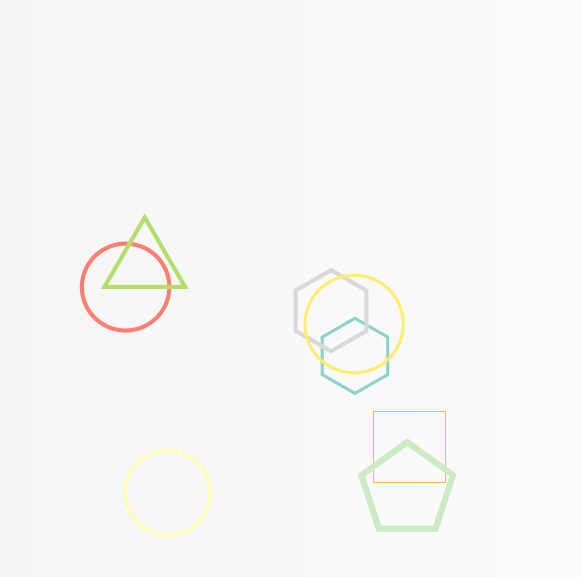[{"shape": "hexagon", "thickness": 1.5, "radius": 0.33, "center": [0.611, 0.383]}, {"shape": "circle", "thickness": 1.5, "radius": 0.37, "center": [0.289, 0.146]}, {"shape": "circle", "thickness": 2, "radius": 0.38, "center": [0.216, 0.502]}, {"shape": "square", "thickness": 0.5, "radius": 0.31, "center": [0.704, 0.226]}, {"shape": "triangle", "thickness": 2, "radius": 0.4, "center": [0.249, 0.542]}, {"shape": "hexagon", "thickness": 2, "radius": 0.35, "center": [0.569, 0.461]}, {"shape": "pentagon", "thickness": 3, "radius": 0.41, "center": [0.701, 0.151]}, {"shape": "circle", "thickness": 1.5, "radius": 0.42, "center": [0.609, 0.438]}]